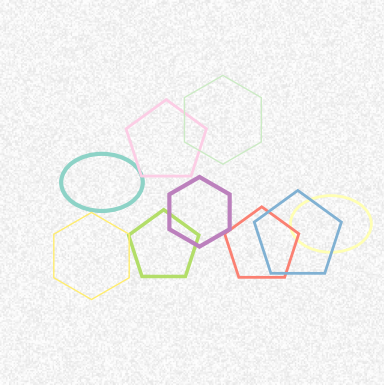[{"shape": "oval", "thickness": 3, "radius": 0.53, "center": [0.265, 0.526]}, {"shape": "oval", "thickness": 2, "radius": 0.53, "center": [0.859, 0.418]}, {"shape": "pentagon", "thickness": 2, "radius": 0.51, "center": [0.68, 0.362]}, {"shape": "pentagon", "thickness": 2, "radius": 0.6, "center": [0.774, 0.386]}, {"shape": "pentagon", "thickness": 2.5, "radius": 0.48, "center": [0.425, 0.359]}, {"shape": "pentagon", "thickness": 2, "radius": 0.55, "center": [0.432, 0.631]}, {"shape": "hexagon", "thickness": 3, "radius": 0.45, "center": [0.518, 0.45]}, {"shape": "hexagon", "thickness": 1, "radius": 0.58, "center": [0.579, 0.689]}, {"shape": "hexagon", "thickness": 1, "radius": 0.57, "center": [0.238, 0.335]}]